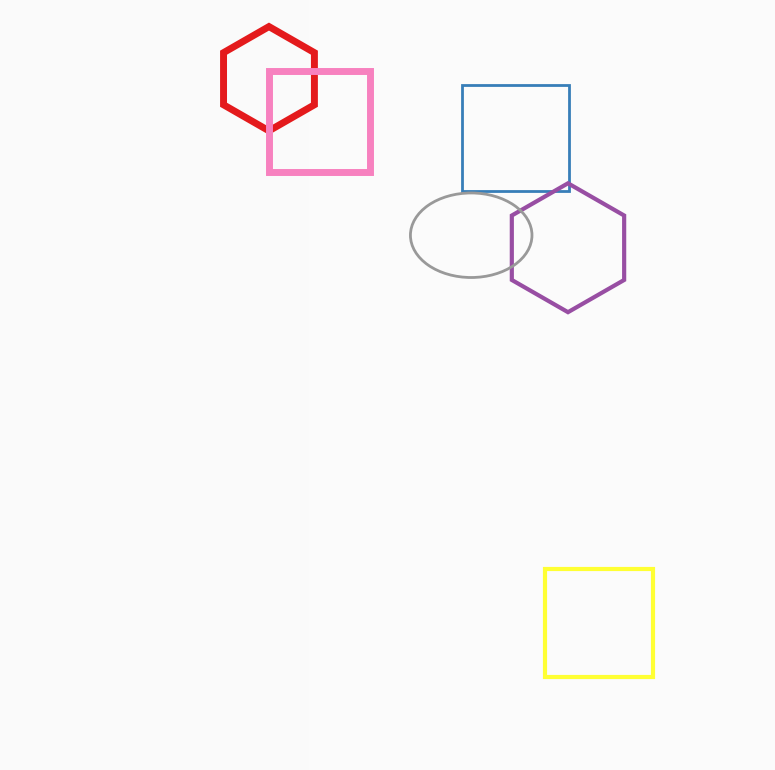[{"shape": "hexagon", "thickness": 2.5, "radius": 0.34, "center": [0.347, 0.898]}, {"shape": "square", "thickness": 1, "radius": 0.35, "center": [0.665, 0.821]}, {"shape": "hexagon", "thickness": 1.5, "radius": 0.42, "center": [0.733, 0.678]}, {"shape": "square", "thickness": 1.5, "radius": 0.35, "center": [0.773, 0.191]}, {"shape": "square", "thickness": 2.5, "radius": 0.33, "center": [0.412, 0.842]}, {"shape": "oval", "thickness": 1, "radius": 0.39, "center": [0.608, 0.694]}]